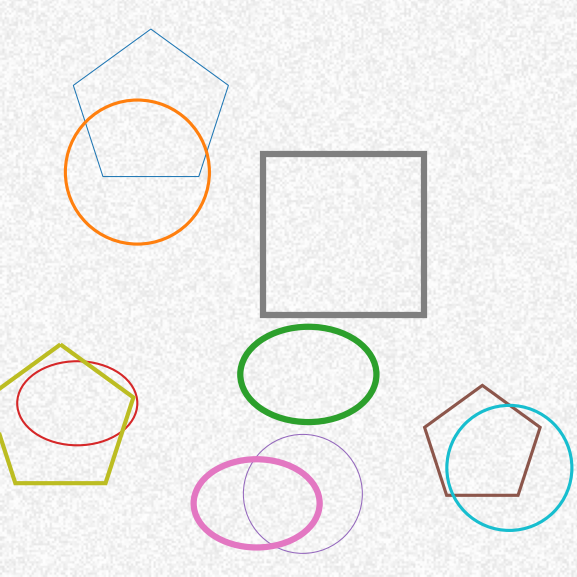[{"shape": "pentagon", "thickness": 0.5, "radius": 0.71, "center": [0.261, 0.808]}, {"shape": "circle", "thickness": 1.5, "radius": 0.62, "center": [0.238, 0.701]}, {"shape": "oval", "thickness": 3, "radius": 0.59, "center": [0.534, 0.351]}, {"shape": "oval", "thickness": 1, "radius": 0.52, "center": [0.134, 0.301]}, {"shape": "circle", "thickness": 0.5, "radius": 0.52, "center": [0.524, 0.144]}, {"shape": "pentagon", "thickness": 1.5, "radius": 0.53, "center": [0.835, 0.227]}, {"shape": "oval", "thickness": 3, "radius": 0.55, "center": [0.444, 0.128]}, {"shape": "square", "thickness": 3, "radius": 0.7, "center": [0.595, 0.594]}, {"shape": "pentagon", "thickness": 2, "radius": 0.66, "center": [0.105, 0.27]}, {"shape": "circle", "thickness": 1.5, "radius": 0.54, "center": [0.882, 0.189]}]